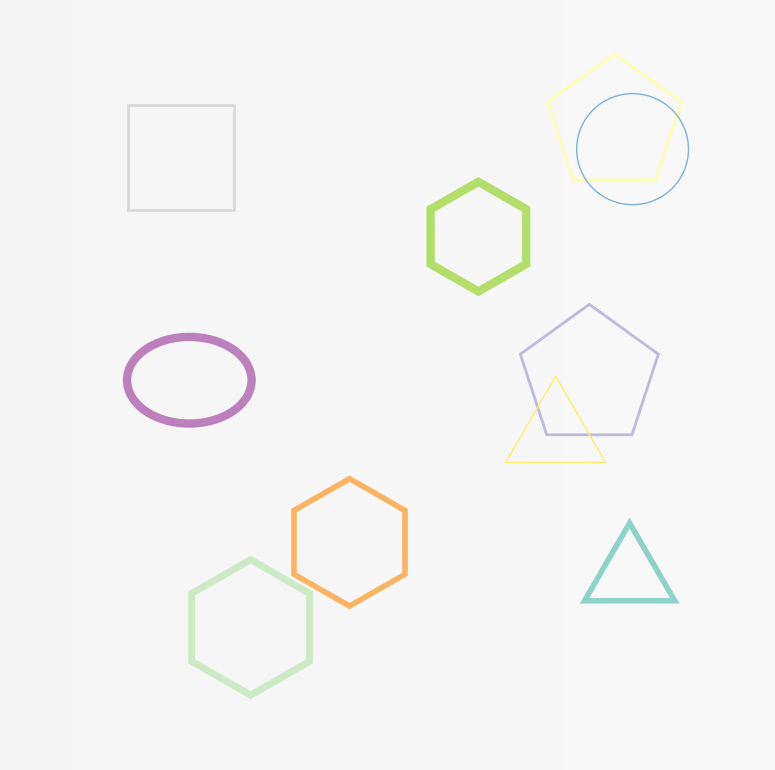[{"shape": "triangle", "thickness": 2, "radius": 0.34, "center": [0.812, 0.253]}, {"shape": "pentagon", "thickness": 1, "radius": 0.45, "center": [0.793, 0.84]}, {"shape": "pentagon", "thickness": 1, "radius": 0.47, "center": [0.76, 0.511]}, {"shape": "circle", "thickness": 0.5, "radius": 0.36, "center": [0.816, 0.806]}, {"shape": "hexagon", "thickness": 2, "radius": 0.41, "center": [0.451, 0.296]}, {"shape": "hexagon", "thickness": 3, "radius": 0.36, "center": [0.617, 0.693]}, {"shape": "square", "thickness": 1, "radius": 0.34, "center": [0.234, 0.795]}, {"shape": "oval", "thickness": 3, "radius": 0.4, "center": [0.244, 0.506]}, {"shape": "hexagon", "thickness": 2.5, "radius": 0.44, "center": [0.323, 0.185]}, {"shape": "triangle", "thickness": 0.5, "radius": 0.37, "center": [0.717, 0.437]}]